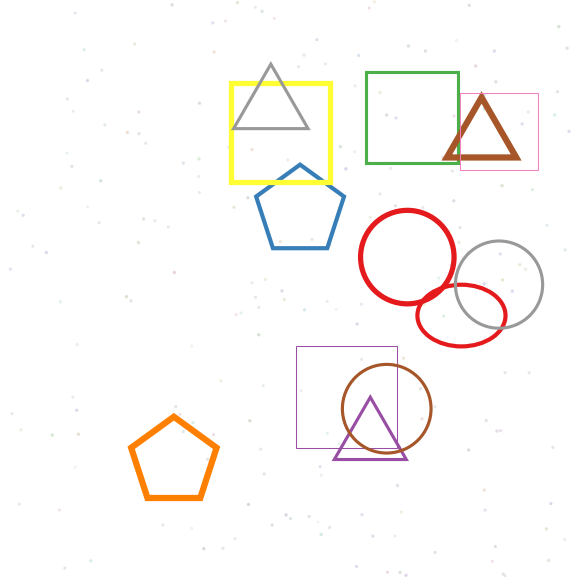[{"shape": "oval", "thickness": 2, "radius": 0.38, "center": [0.799, 0.453]}, {"shape": "circle", "thickness": 2.5, "radius": 0.4, "center": [0.705, 0.554]}, {"shape": "pentagon", "thickness": 2, "radius": 0.4, "center": [0.52, 0.634]}, {"shape": "square", "thickness": 1.5, "radius": 0.39, "center": [0.714, 0.796]}, {"shape": "square", "thickness": 0.5, "radius": 0.44, "center": [0.6, 0.312]}, {"shape": "triangle", "thickness": 1.5, "radius": 0.36, "center": [0.641, 0.239]}, {"shape": "pentagon", "thickness": 3, "radius": 0.39, "center": [0.301, 0.2]}, {"shape": "square", "thickness": 2.5, "radius": 0.43, "center": [0.485, 0.769]}, {"shape": "circle", "thickness": 1.5, "radius": 0.38, "center": [0.67, 0.291]}, {"shape": "triangle", "thickness": 3, "radius": 0.35, "center": [0.834, 0.761]}, {"shape": "square", "thickness": 0.5, "radius": 0.34, "center": [0.865, 0.772]}, {"shape": "triangle", "thickness": 1.5, "radius": 0.37, "center": [0.469, 0.814]}, {"shape": "circle", "thickness": 1.5, "radius": 0.38, "center": [0.864, 0.506]}]